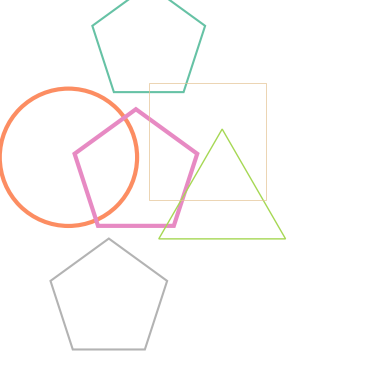[{"shape": "pentagon", "thickness": 1.5, "radius": 0.77, "center": [0.386, 0.885]}, {"shape": "circle", "thickness": 3, "radius": 0.89, "center": [0.178, 0.591]}, {"shape": "pentagon", "thickness": 3, "radius": 0.84, "center": [0.353, 0.549]}, {"shape": "triangle", "thickness": 1, "radius": 0.95, "center": [0.577, 0.475]}, {"shape": "square", "thickness": 0.5, "radius": 0.76, "center": [0.539, 0.632]}, {"shape": "pentagon", "thickness": 1.5, "radius": 0.8, "center": [0.283, 0.221]}]